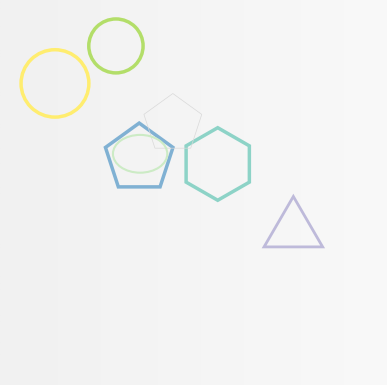[{"shape": "hexagon", "thickness": 2.5, "radius": 0.47, "center": [0.562, 0.574]}, {"shape": "triangle", "thickness": 2, "radius": 0.44, "center": [0.757, 0.402]}, {"shape": "pentagon", "thickness": 2.5, "radius": 0.46, "center": [0.359, 0.589]}, {"shape": "circle", "thickness": 2.5, "radius": 0.35, "center": [0.299, 0.881]}, {"shape": "pentagon", "thickness": 0.5, "radius": 0.39, "center": [0.446, 0.679]}, {"shape": "oval", "thickness": 1.5, "radius": 0.35, "center": [0.362, 0.601]}, {"shape": "circle", "thickness": 2.5, "radius": 0.44, "center": [0.142, 0.783]}]